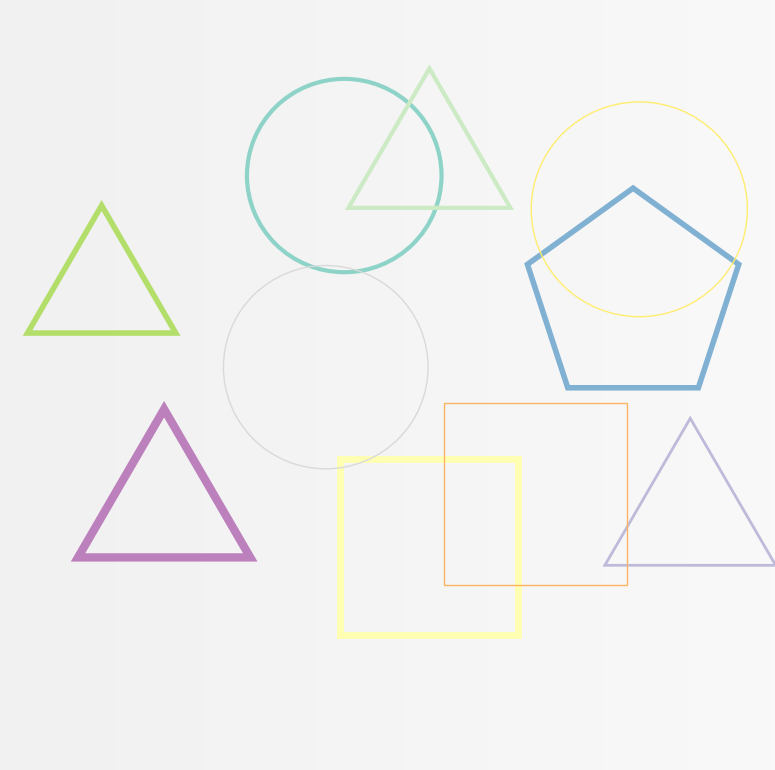[{"shape": "circle", "thickness": 1.5, "radius": 0.63, "center": [0.444, 0.772]}, {"shape": "square", "thickness": 2.5, "radius": 0.57, "center": [0.553, 0.29]}, {"shape": "triangle", "thickness": 1, "radius": 0.64, "center": [0.891, 0.329]}, {"shape": "pentagon", "thickness": 2, "radius": 0.72, "center": [0.817, 0.612]}, {"shape": "square", "thickness": 0.5, "radius": 0.59, "center": [0.691, 0.358]}, {"shape": "triangle", "thickness": 2, "radius": 0.55, "center": [0.131, 0.623]}, {"shape": "circle", "thickness": 0.5, "radius": 0.66, "center": [0.42, 0.523]}, {"shape": "triangle", "thickness": 3, "radius": 0.64, "center": [0.212, 0.34]}, {"shape": "triangle", "thickness": 1.5, "radius": 0.6, "center": [0.554, 0.79]}, {"shape": "circle", "thickness": 0.5, "radius": 0.7, "center": [0.825, 0.728]}]